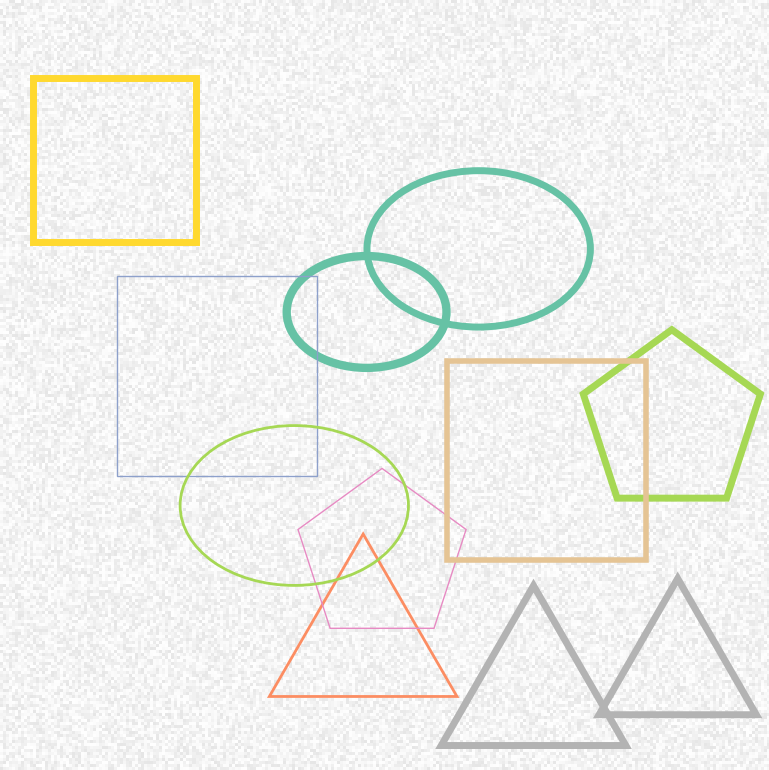[{"shape": "oval", "thickness": 2.5, "radius": 0.73, "center": [0.622, 0.677]}, {"shape": "oval", "thickness": 3, "radius": 0.52, "center": [0.476, 0.595]}, {"shape": "triangle", "thickness": 1, "radius": 0.7, "center": [0.472, 0.166]}, {"shape": "square", "thickness": 0.5, "radius": 0.65, "center": [0.282, 0.512]}, {"shape": "pentagon", "thickness": 0.5, "radius": 0.57, "center": [0.496, 0.277]}, {"shape": "oval", "thickness": 1, "radius": 0.74, "center": [0.382, 0.344]}, {"shape": "pentagon", "thickness": 2.5, "radius": 0.6, "center": [0.873, 0.451]}, {"shape": "square", "thickness": 2.5, "radius": 0.53, "center": [0.149, 0.792]}, {"shape": "square", "thickness": 2, "radius": 0.65, "center": [0.71, 0.402]}, {"shape": "triangle", "thickness": 2.5, "radius": 0.59, "center": [0.88, 0.131]}, {"shape": "triangle", "thickness": 2.5, "radius": 0.69, "center": [0.693, 0.101]}]